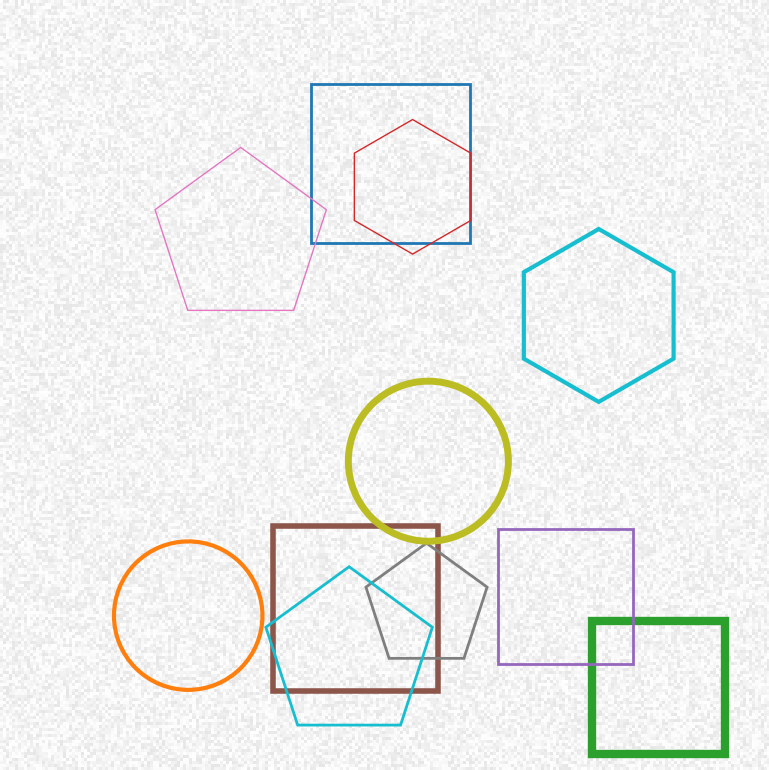[{"shape": "square", "thickness": 1, "radius": 0.51, "center": [0.507, 0.787]}, {"shape": "circle", "thickness": 1.5, "radius": 0.48, "center": [0.244, 0.2]}, {"shape": "square", "thickness": 3, "radius": 0.43, "center": [0.856, 0.107]}, {"shape": "hexagon", "thickness": 0.5, "radius": 0.44, "center": [0.536, 0.757]}, {"shape": "square", "thickness": 1, "radius": 0.44, "center": [0.735, 0.225]}, {"shape": "square", "thickness": 2, "radius": 0.53, "center": [0.462, 0.209]}, {"shape": "pentagon", "thickness": 0.5, "radius": 0.58, "center": [0.313, 0.692]}, {"shape": "pentagon", "thickness": 1, "radius": 0.41, "center": [0.554, 0.212]}, {"shape": "circle", "thickness": 2.5, "radius": 0.52, "center": [0.556, 0.401]}, {"shape": "hexagon", "thickness": 1.5, "radius": 0.56, "center": [0.778, 0.59]}, {"shape": "pentagon", "thickness": 1, "radius": 0.57, "center": [0.453, 0.15]}]